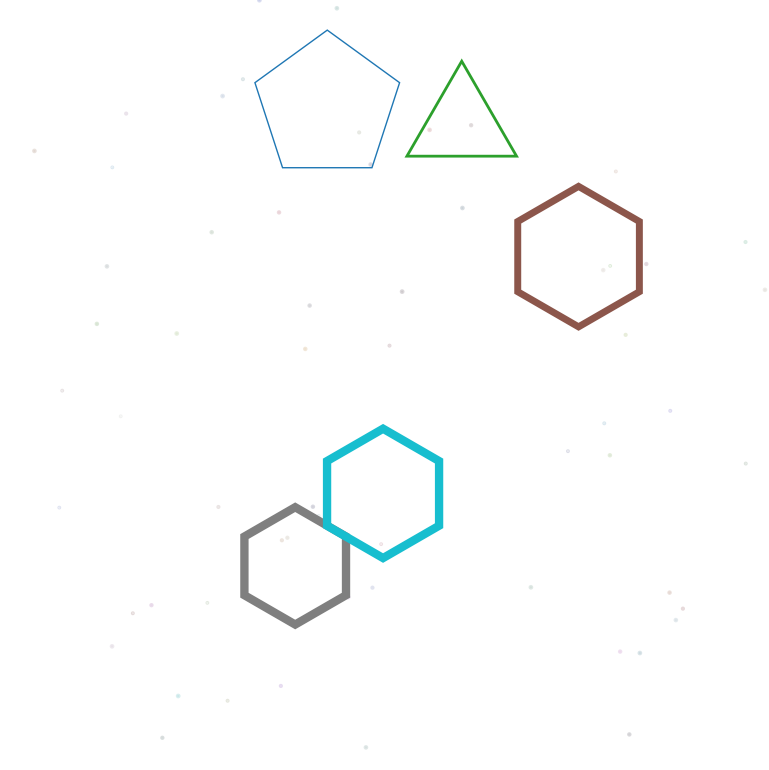[{"shape": "pentagon", "thickness": 0.5, "radius": 0.49, "center": [0.425, 0.862]}, {"shape": "triangle", "thickness": 1, "radius": 0.41, "center": [0.6, 0.838]}, {"shape": "hexagon", "thickness": 2.5, "radius": 0.46, "center": [0.751, 0.667]}, {"shape": "hexagon", "thickness": 3, "radius": 0.38, "center": [0.383, 0.265]}, {"shape": "hexagon", "thickness": 3, "radius": 0.42, "center": [0.497, 0.359]}]